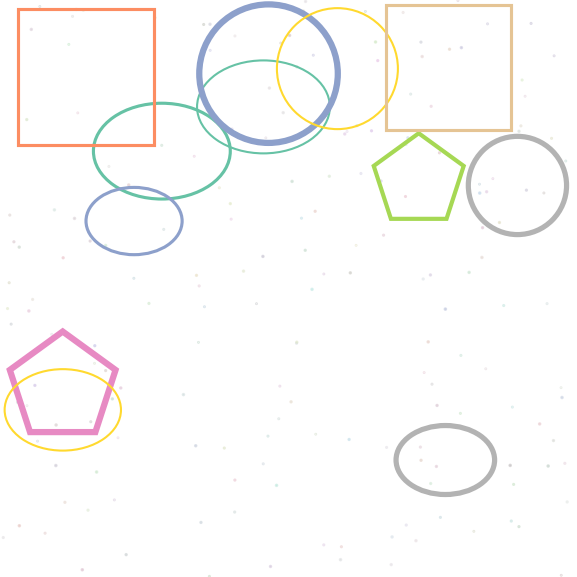[{"shape": "oval", "thickness": 1, "radius": 0.57, "center": [0.456, 0.814]}, {"shape": "oval", "thickness": 1.5, "radius": 0.59, "center": [0.28, 0.737]}, {"shape": "square", "thickness": 1.5, "radius": 0.59, "center": [0.148, 0.866]}, {"shape": "circle", "thickness": 3, "radius": 0.6, "center": [0.465, 0.872]}, {"shape": "oval", "thickness": 1.5, "radius": 0.42, "center": [0.232, 0.616]}, {"shape": "pentagon", "thickness": 3, "radius": 0.48, "center": [0.109, 0.329]}, {"shape": "pentagon", "thickness": 2, "radius": 0.41, "center": [0.725, 0.686]}, {"shape": "oval", "thickness": 1, "radius": 0.5, "center": [0.109, 0.289]}, {"shape": "circle", "thickness": 1, "radius": 0.52, "center": [0.584, 0.88]}, {"shape": "square", "thickness": 1.5, "radius": 0.54, "center": [0.776, 0.882]}, {"shape": "oval", "thickness": 2.5, "radius": 0.43, "center": [0.771, 0.203]}, {"shape": "circle", "thickness": 2.5, "radius": 0.43, "center": [0.896, 0.678]}]